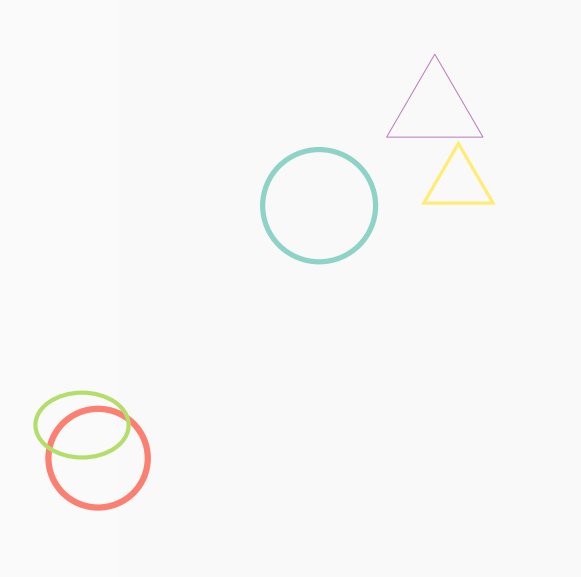[{"shape": "circle", "thickness": 2.5, "radius": 0.49, "center": [0.549, 0.643]}, {"shape": "circle", "thickness": 3, "radius": 0.43, "center": [0.169, 0.206]}, {"shape": "oval", "thickness": 2, "radius": 0.4, "center": [0.141, 0.263]}, {"shape": "triangle", "thickness": 0.5, "radius": 0.48, "center": [0.748, 0.81]}, {"shape": "triangle", "thickness": 1.5, "radius": 0.34, "center": [0.789, 0.682]}]